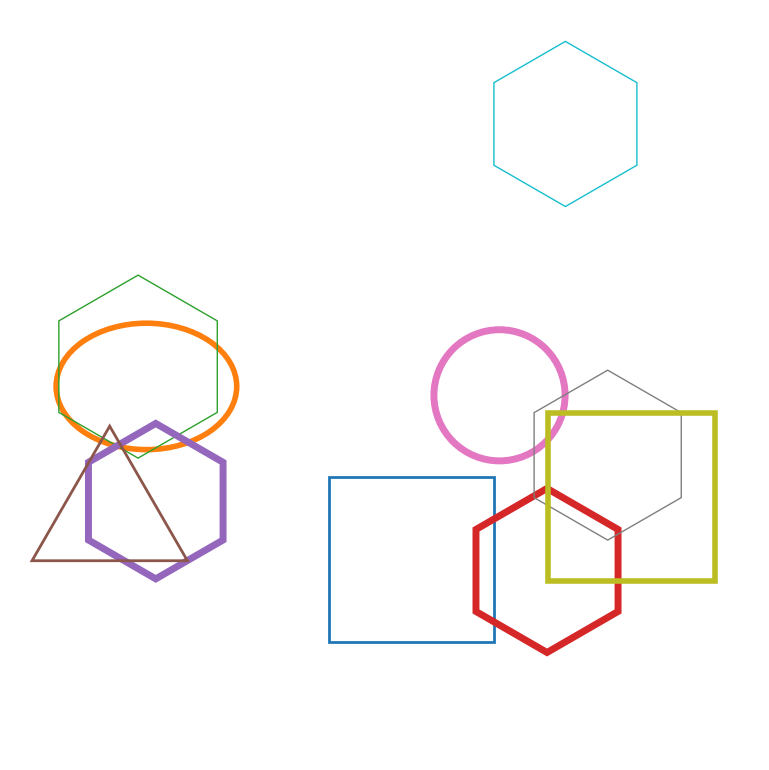[{"shape": "square", "thickness": 1, "radius": 0.54, "center": [0.535, 0.273]}, {"shape": "oval", "thickness": 2, "radius": 0.59, "center": [0.19, 0.498]}, {"shape": "hexagon", "thickness": 0.5, "radius": 0.59, "center": [0.179, 0.524]}, {"shape": "hexagon", "thickness": 2.5, "radius": 0.53, "center": [0.71, 0.259]}, {"shape": "hexagon", "thickness": 2.5, "radius": 0.5, "center": [0.202, 0.349]}, {"shape": "triangle", "thickness": 1, "radius": 0.58, "center": [0.142, 0.33]}, {"shape": "circle", "thickness": 2.5, "radius": 0.43, "center": [0.649, 0.487]}, {"shape": "hexagon", "thickness": 0.5, "radius": 0.55, "center": [0.789, 0.409]}, {"shape": "square", "thickness": 2, "radius": 0.54, "center": [0.82, 0.355]}, {"shape": "hexagon", "thickness": 0.5, "radius": 0.54, "center": [0.734, 0.839]}]